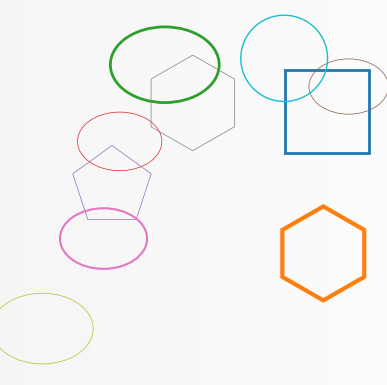[{"shape": "square", "thickness": 2, "radius": 0.54, "center": [0.845, 0.711]}, {"shape": "hexagon", "thickness": 3, "radius": 0.61, "center": [0.834, 0.342]}, {"shape": "oval", "thickness": 2, "radius": 0.7, "center": [0.425, 0.832]}, {"shape": "oval", "thickness": 0.5, "radius": 0.54, "center": [0.309, 0.633]}, {"shape": "pentagon", "thickness": 0.5, "radius": 0.53, "center": [0.289, 0.516]}, {"shape": "oval", "thickness": 0.5, "radius": 0.51, "center": [0.9, 0.775]}, {"shape": "oval", "thickness": 1.5, "radius": 0.56, "center": [0.267, 0.38]}, {"shape": "hexagon", "thickness": 0.5, "radius": 0.62, "center": [0.497, 0.733]}, {"shape": "oval", "thickness": 0.5, "radius": 0.66, "center": [0.109, 0.147]}, {"shape": "circle", "thickness": 1, "radius": 0.56, "center": [0.733, 0.848]}]